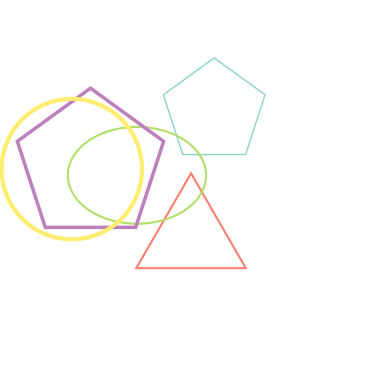[{"shape": "pentagon", "thickness": 1, "radius": 0.69, "center": [0.556, 0.711]}, {"shape": "triangle", "thickness": 1.5, "radius": 0.82, "center": [0.496, 0.386]}, {"shape": "oval", "thickness": 1.5, "radius": 0.9, "center": [0.356, 0.545]}, {"shape": "pentagon", "thickness": 2.5, "radius": 1.0, "center": [0.235, 0.571]}, {"shape": "circle", "thickness": 3, "radius": 0.91, "center": [0.187, 0.561]}]